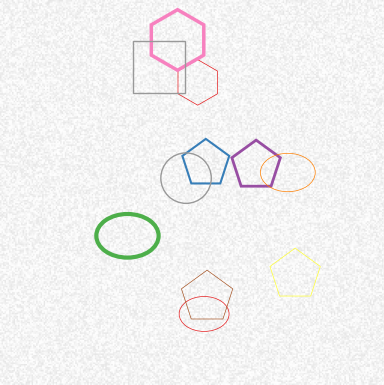[{"shape": "hexagon", "thickness": 0.5, "radius": 0.3, "center": [0.514, 0.786]}, {"shape": "oval", "thickness": 0.5, "radius": 0.32, "center": [0.53, 0.185]}, {"shape": "pentagon", "thickness": 1.5, "radius": 0.32, "center": [0.535, 0.575]}, {"shape": "oval", "thickness": 3, "radius": 0.4, "center": [0.331, 0.388]}, {"shape": "pentagon", "thickness": 2, "radius": 0.33, "center": [0.665, 0.57]}, {"shape": "oval", "thickness": 0.5, "radius": 0.36, "center": [0.748, 0.552]}, {"shape": "pentagon", "thickness": 0.5, "radius": 0.34, "center": [0.767, 0.287]}, {"shape": "pentagon", "thickness": 0.5, "radius": 0.35, "center": [0.538, 0.228]}, {"shape": "hexagon", "thickness": 2.5, "radius": 0.39, "center": [0.461, 0.896]}, {"shape": "circle", "thickness": 1, "radius": 0.33, "center": [0.483, 0.537]}, {"shape": "square", "thickness": 1, "radius": 0.33, "center": [0.413, 0.826]}]